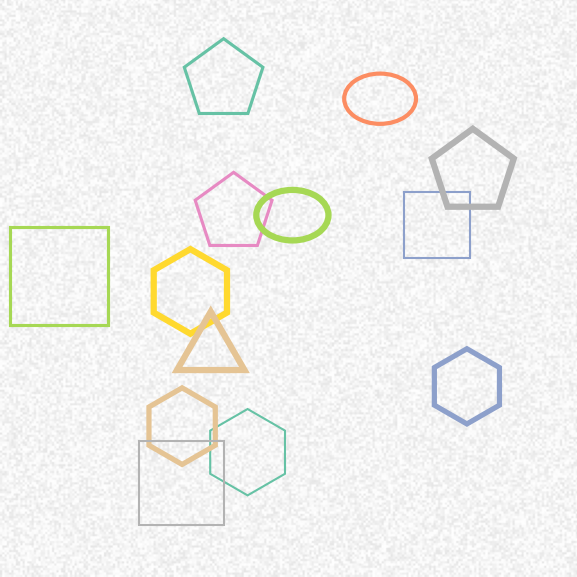[{"shape": "pentagon", "thickness": 1.5, "radius": 0.36, "center": [0.387, 0.861]}, {"shape": "hexagon", "thickness": 1, "radius": 0.37, "center": [0.429, 0.216]}, {"shape": "oval", "thickness": 2, "radius": 0.31, "center": [0.658, 0.828]}, {"shape": "square", "thickness": 1, "radius": 0.29, "center": [0.756, 0.609]}, {"shape": "hexagon", "thickness": 2.5, "radius": 0.33, "center": [0.808, 0.33]}, {"shape": "pentagon", "thickness": 1.5, "radius": 0.35, "center": [0.405, 0.631]}, {"shape": "oval", "thickness": 3, "radius": 0.31, "center": [0.506, 0.627]}, {"shape": "square", "thickness": 1.5, "radius": 0.42, "center": [0.102, 0.521]}, {"shape": "hexagon", "thickness": 3, "radius": 0.37, "center": [0.33, 0.495]}, {"shape": "triangle", "thickness": 3, "radius": 0.34, "center": [0.365, 0.392]}, {"shape": "hexagon", "thickness": 2.5, "radius": 0.33, "center": [0.315, 0.261]}, {"shape": "pentagon", "thickness": 3, "radius": 0.37, "center": [0.819, 0.702]}, {"shape": "square", "thickness": 1, "radius": 0.37, "center": [0.314, 0.163]}]